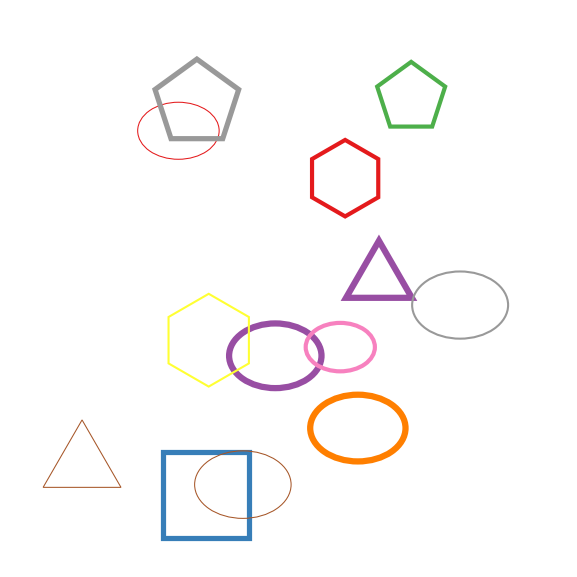[{"shape": "oval", "thickness": 0.5, "radius": 0.35, "center": [0.309, 0.773]}, {"shape": "hexagon", "thickness": 2, "radius": 0.33, "center": [0.598, 0.691]}, {"shape": "square", "thickness": 2.5, "radius": 0.38, "center": [0.356, 0.142]}, {"shape": "pentagon", "thickness": 2, "radius": 0.31, "center": [0.712, 0.83]}, {"shape": "oval", "thickness": 3, "radius": 0.4, "center": [0.477, 0.383]}, {"shape": "triangle", "thickness": 3, "radius": 0.33, "center": [0.656, 0.516]}, {"shape": "oval", "thickness": 3, "radius": 0.41, "center": [0.62, 0.258]}, {"shape": "hexagon", "thickness": 1, "radius": 0.4, "center": [0.361, 0.41]}, {"shape": "triangle", "thickness": 0.5, "radius": 0.39, "center": [0.142, 0.194]}, {"shape": "oval", "thickness": 0.5, "radius": 0.42, "center": [0.421, 0.16]}, {"shape": "oval", "thickness": 2, "radius": 0.3, "center": [0.589, 0.398]}, {"shape": "oval", "thickness": 1, "radius": 0.42, "center": [0.797, 0.471]}, {"shape": "pentagon", "thickness": 2.5, "radius": 0.38, "center": [0.341, 0.821]}]